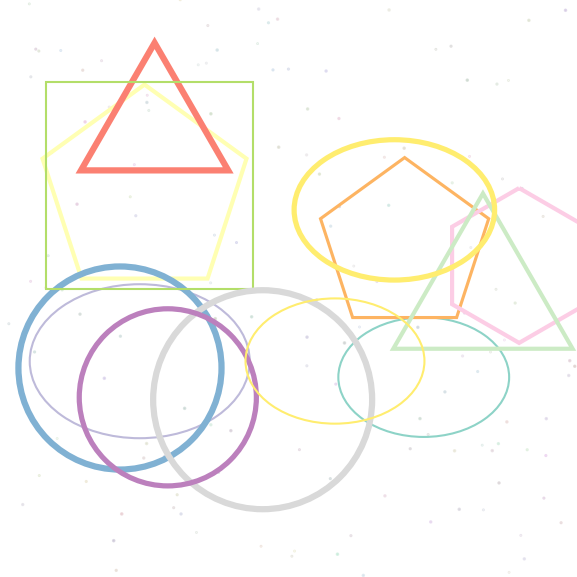[{"shape": "oval", "thickness": 1, "radius": 0.74, "center": [0.734, 0.346]}, {"shape": "pentagon", "thickness": 2, "radius": 0.93, "center": [0.25, 0.667]}, {"shape": "oval", "thickness": 1, "radius": 0.95, "center": [0.242, 0.374]}, {"shape": "triangle", "thickness": 3, "radius": 0.74, "center": [0.268, 0.778]}, {"shape": "circle", "thickness": 3, "radius": 0.88, "center": [0.208, 0.362]}, {"shape": "pentagon", "thickness": 1.5, "radius": 0.77, "center": [0.701, 0.573]}, {"shape": "square", "thickness": 1, "radius": 0.9, "center": [0.259, 0.678]}, {"shape": "hexagon", "thickness": 2, "radius": 0.67, "center": [0.899, 0.539]}, {"shape": "circle", "thickness": 3, "radius": 0.95, "center": [0.455, 0.307]}, {"shape": "circle", "thickness": 2.5, "radius": 0.77, "center": [0.291, 0.311]}, {"shape": "triangle", "thickness": 2, "radius": 0.9, "center": [0.836, 0.485]}, {"shape": "oval", "thickness": 1, "radius": 0.77, "center": [0.58, 0.374]}, {"shape": "oval", "thickness": 2.5, "radius": 0.87, "center": [0.683, 0.636]}]